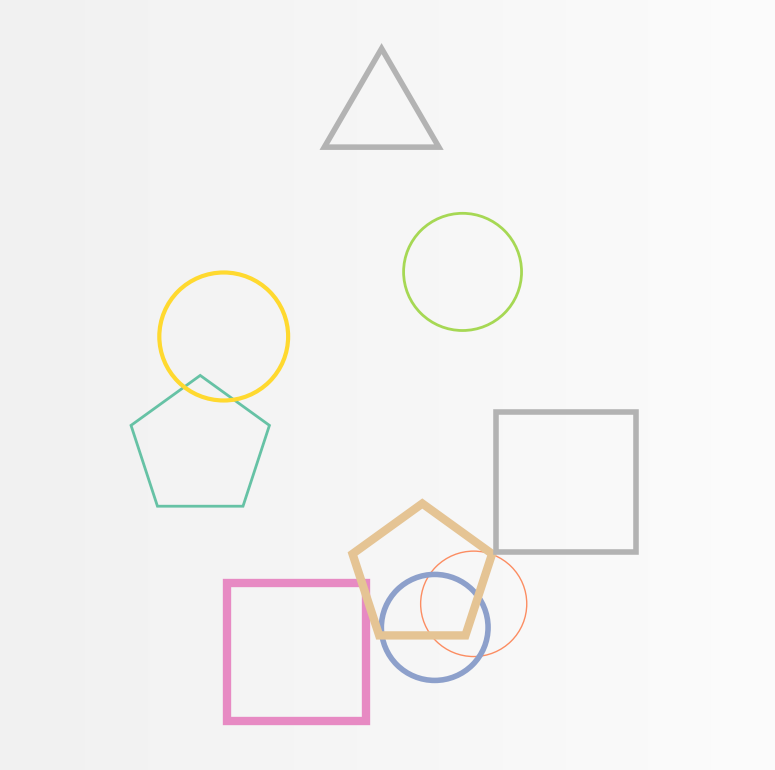[{"shape": "pentagon", "thickness": 1, "radius": 0.47, "center": [0.258, 0.419]}, {"shape": "circle", "thickness": 0.5, "radius": 0.34, "center": [0.611, 0.216]}, {"shape": "circle", "thickness": 2, "radius": 0.34, "center": [0.561, 0.185]}, {"shape": "square", "thickness": 3, "radius": 0.45, "center": [0.383, 0.153]}, {"shape": "circle", "thickness": 1, "radius": 0.38, "center": [0.597, 0.647]}, {"shape": "circle", "thickness": 1.5, "radius": 0.42, "center": [0.289, 0.563]}, {"shape": "pentagon", "thickness": 3, "radius": 0.47, "center": [0.545, 0.251]}, {"shape": "square", "thickness": 2, "radius": 0.45, "center": [0.73, 0.374]}, {"shape": "triangle", "thickness": 2, "radius": 0.43, "center": [0.492, 0.852]}]